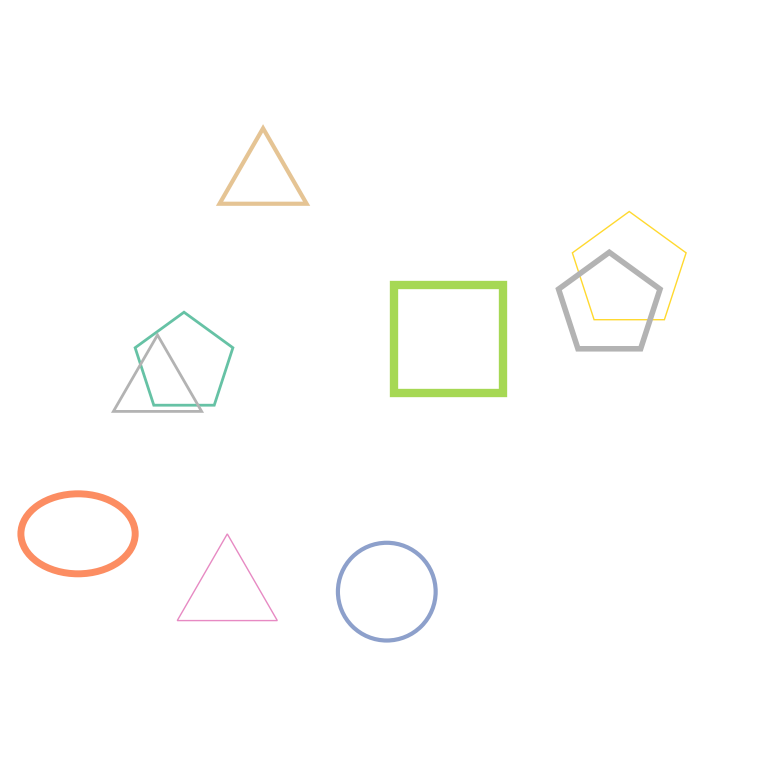[{"shape": "pentagon", "thickness": 1, "radius": 0.33, "center": [0.239, 0.528]}, {"shape": "oval", "thickness": 2.5, "radius": 0.37, "center": [0.101, 0.307]}, {"shape": "circle", "thickness": 1.5, "radius": 0.32, "center": [0.502, 0.232]}, {"shape": "triangle", "thickness": 0.5, "radius": 0.38, "center": [0.295, 0.232]}, {"shape": "square", "thickness": 3, "radius": 0.35, "center": [0.582, 0.559]}, {"shape": "pentagon", "thickness": 0.5, "radius": 0.39, "center": [0.817, 0.648]}, {"shape": "triangle", "thickness": 1.5, "radius": 0.33, "center": [0.342, 0.768]}, {"shape": "triangle", "thickness": 1, "radius": 0.33, "center": [0.205, 0.499]}, {"shape": "pentagon", "thickness": 2, "radius": 0.35, "center": [0.791, 0.603]}]